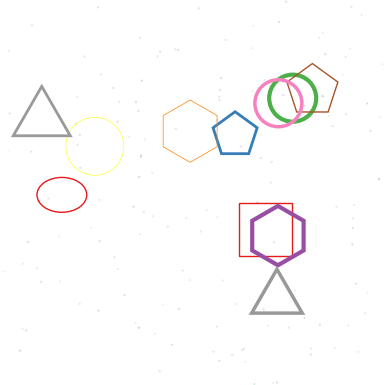[{"shape": "square", "thickness": 1, "radius": 0.35, "center": [0.689, 0.403]}, {"shape": "oval", "thickness": 1, "radius": 0.32, "center": [0.161, 0.494]}, {"shape": "pentagon", "thickness": 2, "radius": 0.3, "center": [0.611, 0.65]}, {"shape": "circle", "thickness": 3, "radius": 0.31, "center": [0.76, 0.745]}, {"shape": "hexagon", "thickness": 3, "radius": 0.39, "center": [0.722, 0.388]}, {"shape": "hexagon", "thickness": 0.5, "radius": 0.4, "center": [0.494, 0.659]}, {"shape": "circle", "thickness": 0.5, "radius": 0.38, "center": [0.246, 0.62]}, {"shape": "pentagon", "thickness": 1, "radius": 0.35, "center": [0.811, 0.765]}, {"shape": "circle", "thickness": 2.5, "radius": 0.31, "center": [0.723, 0.732]}, {"shape": "triangle", "thickness": 2.5, "radius": 0.38, "center": [0.719, 0.225]}, {"shape": "triangle", "thickness": 2, "radius": 0.43, "center": [0.108, 0.69]}]